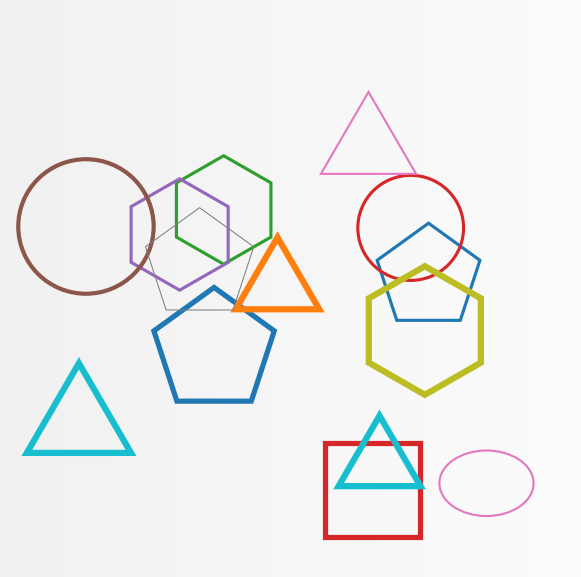[{"shape": "pentagon", "thickness": 2.5, "radius": 0.54, "center": [0.368, 0.393]}, {"shape": "pentagon", "thickness": 1.5, "radius": 0.46, "center": [0.737, 0.52]}, {"shape": "triangle", "thickness": 3, "radius": 0.41, "center": [0.477, 0.505]}, {"shape": "hexagon", "thickness": 1.5, "radius": 0.47, "center": [0.385, 0.636]}, {"shape": "circle", "thickness": 1.5, "radius": 0.45, "center": [0.707, 0.605]}, {"shape": "square", "thickness": 2.5, "radius": 0.41, "center": [0.641, 0.15]}, {"shape": "hexagon", "thickness": 1.5, "radius": 0.48, "center": [0.309, 0.593]}, {"shape": "circle", "thickness": 2, "radius": 0.58, "center": [0.148, 0.607]}, {"shape": "oval", "thickness": 1, "radius": 0.41, "center": [0.837, 0.162]}, {"shape": "triangle", "thickness": 1, "radius": 0.47, "center": [0.634, 0.745]}, {"shape": "pentagon", "thickness": 0.5, "radius": 0.49, "center": [0.343, 0.542]}, {"shape": "hexagon", "thickness": 3, "radius": 0.56, "center": [0.731, 0.427]}, {"shape": "triangle", "thickness": 3, "radius": 0.52, "center": [0.136, 0.267]}, {"shape": "triangle", "thickness": 3, "radius": 0.41, "center": [0.653, 0.198]}]